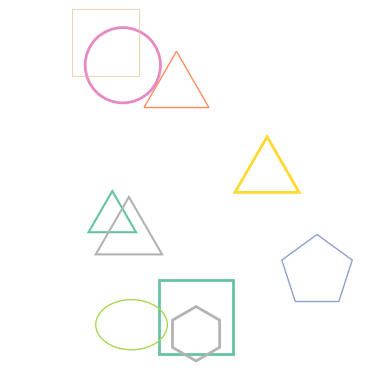[{"shape": "triangle", "thickness": 1.5, "radius": 0.36, "center": [0.292, 0.432]}, {"shape": "square", "thickness": 2, "radius": 0.48, "center": [0.51, 0.177]}, {"shape": "triangle", "thickness": 1, "radius": 0.49, "center": [0.458, 0.769]}, {"shape": "pentagon", "thickness": 1, "radius": 0.48, "center": [0.823, 0.295]}, {"shape": "circle", "thickness": 2, "radius": 0.49, "center": [0.319, 0.831]}, {"shape": "oval", "thickness": 1, "radius": 0.46, "center": [0.342, 0.157]}, {"shape": "triangle", "thickness": 2, "radius": 0.48, "center": [0.694, 0.548]}, {"shape": "square", "thickness": 0.5, "radius": 0.44, "center": [0.274, 0.89]}, {"shape": "triangle", "thickness": 1.5, "radius": 0.5, "center": [0.335, 0.389]}, {"shape": "hexagon", "thickness": 2, "radius": 0.35, "center": [0.509, 0.133]}]